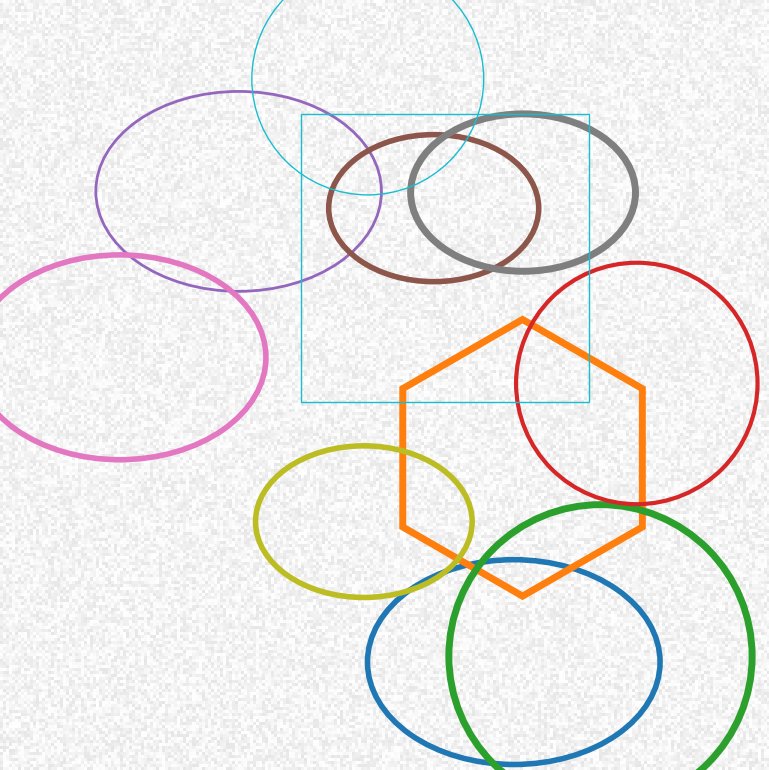[{"shape": "oval", "thickness": 2, "radius": 0.95, "center": [0.667, 0.14]}, {"shape": "hexagon", "thickness": 2.5, "radius": 0.9, "center": [0.679, 0.405]}, {"shape": "circle", "thickness": 2.5, "radius": 0.98, "center": [0.78, 0.148]}, {"shape": "circle", "thickness": 1.5, "radius": 0.78, "center": [0.827, 0.502]}, {"shape": "oval", "thickness": 1, "radius": 0.93, "center": [0.31, 0.751]}, {"shape": "oval", "thickness": 2, "radius": 0.68, "center": [0.563, 0.73]}, {"shape": "oval", "thickness": 2, "radius": 0.95, "center": [0.155, 0.536]}, {"shape": "oval", "thickness": 2.5, "radius": 0.73, "center": [0.679, 0.75]}, {"shape": "oval", "thickness": 2, "radius": 0.7, "center": [0.473, 0.323]}, {"shape": "circle", "thickness": 0.5, "radius": 0.75, "center": [0.478, 0.897]}, {"shape": "square", "thickness": 0.5, "radius": 0.94, "center": [0.578, 0.665]}]